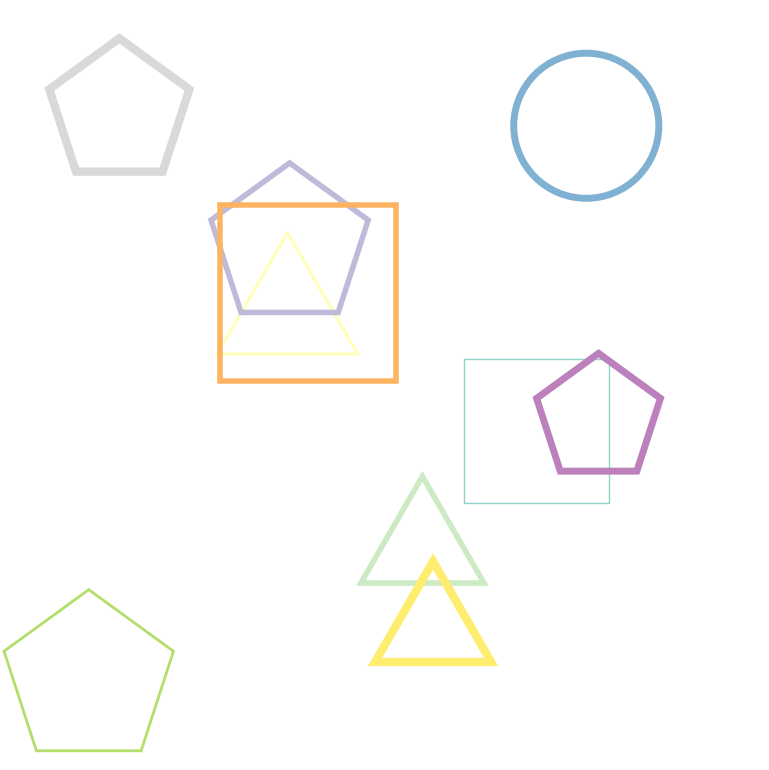[{"shape": "square", "thickness": 0.5, "radius": 0.47, "center": [0.697, 0.44]}, {"shape": "triangle", "thickness": 1, "radius": 0.53, "center": [0.373, 0.593]}, {"shape": "pentagon", "thickness": 2, "radius": 0.54, "center": [0.376, 0.681]}, {"shape": "circle", "thickness": 2.5, "radius": 0.47, "center": [0.761, 0.837]}, {"shape": "square", "thickness": 2, "radius": 0.57, "center": [0.4, 0.62]}, {"shape": "pentagon", "thickness": 1, "radius": 0.58, "center": [0.115, 0.119]}, {"shape": "pentagon", "thickness": 3, "radius": 0.48, "center": [0.155, 0.855]}, {"shape": "pentagon", "thickness": 2.5, "radius": 0.42, "center": [0.777, 0.457]}, {"shape": "triangle", "thickness": 2, "radius": 0.46, "center": [0.549, 0.289]}, {"shape": "triangle", "thickness": 3, "radius": 0.44, "center": [0.562, 0.184]}]